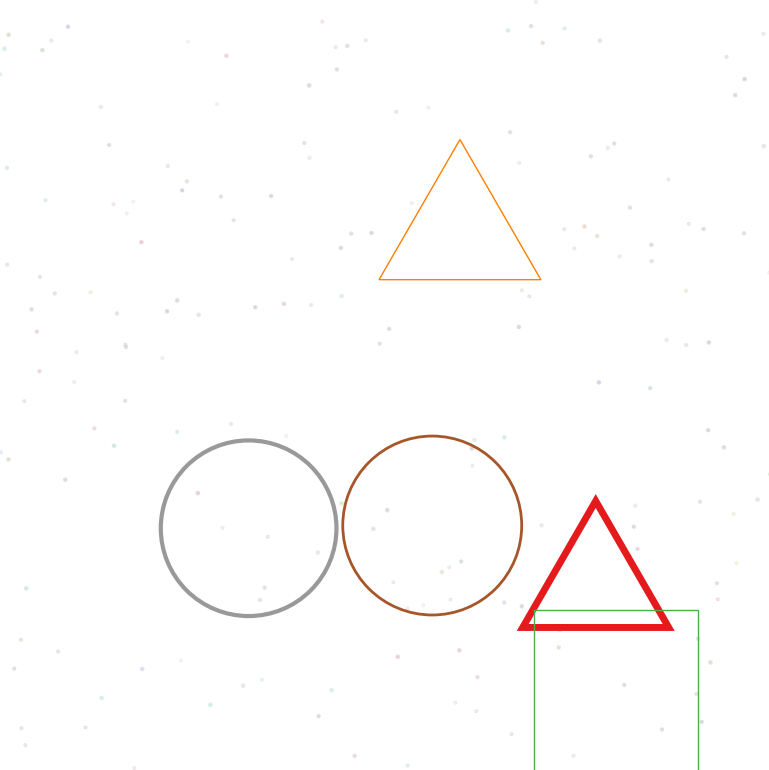[{"shape": "triangle", "thickness": 2.5, "radius": 0.55, "center": [0.774, 0.24]}, {"shape": "square", "thickness": 0.5, "radius": 0.53, "center": [0.8, 0.101]}, {"shape": "triangle", "thickness": 0.5, "radius": 0.61, "center": [0.597, 0.697]}, {"shape": "circle", "thickness": 1, "radius": 0.58, "center": [0.561, 0.317]}, {"shape": "circle", "thickness": 1.5, "radius": 0.57, "center": [0.323, 0.314]}]